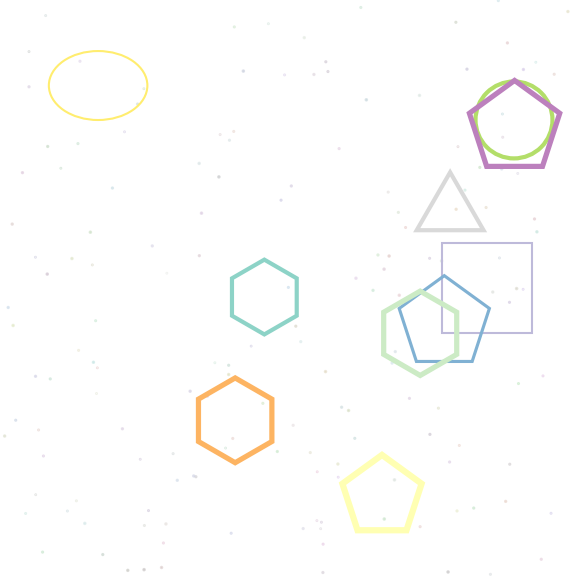[{"shape": "hexagon", "thickness": 2, "radius": 0.32, "center": [0.458, 0.485]}, {"shape": "pentagon", "thickness": 3, "radius": 0.36, "center": [0.661, 0.139]}, {"shape": "square", "thickness": 1, "radius": 0.39, "center": [0.844, 0.501]}, {"shape": "pentagon", "thickness": 1.5, "radius": 0.41, "center": [0.769, 0.44]}, {"shape": "hexagon", "thickness": 2.5, "radius": 0.37, "center": [0.407, 0.271]}, {"shape": "circle", "thickness": 2, "radius": 0.33, "center": [0.89, 0.791]}, {"shape": "triangle", "thickness": 2, "radius": 0.33, "center": [0.779, 0.634]}, {"shape": "pentagon", "thickness": 2.5, "radius": 0.41, "center": [0.891, 0.778]}, {"shape": "hexagon", "thickness": 2.5, "radius": 0.37, "center": [0.728, 0.422]}, {"shape": "oval", "thickness": 1, "radius": 0.43, "center": [0.17, 0.851]}]